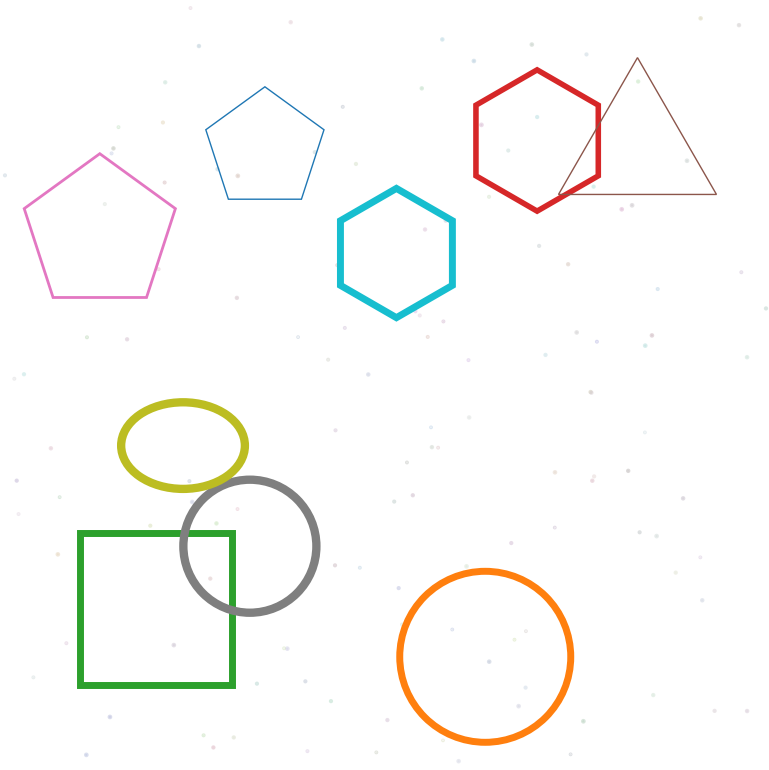[{"shape": "pentagon", "thickness": 0.5, "radius": 0.4, "center": [0.344, 0.807]}, {"shape": "circle", "thickness": 2.5, "radius": 0.56, "center": [0.63, 0.147]}, {"shape": "square", "thickness": 2.5, "radius": 0.49, "center": [0.202, 0.209]}, {"shape": "hexagon", "thickness": 2, "radius": 0.46, "center": [0.698, 0.818]}, {"shape": "triangle", "thickness": 0.5, "radius": 0.59, "center": [0.828, 0.807]}, {"shape": "pentagon", "thickness": 1, "radius": 0.52, "center": [0.13, 0.697]}, {"shape": "circle", "thickness": 3, "radius": 0.43, "center": [0.325, 0.291]}, {"shape": "oval", "thickness": 3, "radius": 0.4, "center": [0.238, 0.421]}, {"shape": "hexagon", "thickness": 2.5, "radius": 0.42, "center": [0.515, 0.671]}]